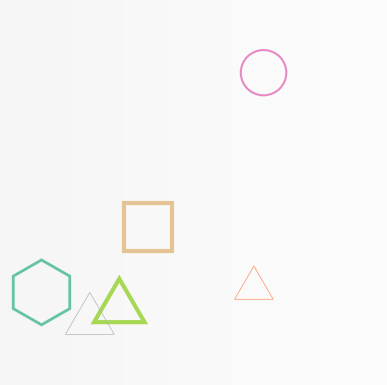[{"shape": "hexagon", "thickness": 2, "radius": 0.42, "center": [0.107, 0.241]}, {"shape": "triangle", "thickness": 0.5, "radius": 0.29, "center": [0.655, 0.251]}, {"shape": "circle", "thickness": 1.5, "radius": 0.29, "center": [0.68, 0.811]}, {"shape": "triangle", "thickness": 3, "radius": 0.38, "center": [0.308, 0.201]}, {"shape": "square", "thickness": 3, "radius": 0.31, "center": [0.381, 0.411]}, {"shape": "triangle", "thickness": 0.5, "radius": 0.36, "center": [0.232, 0.168]}]